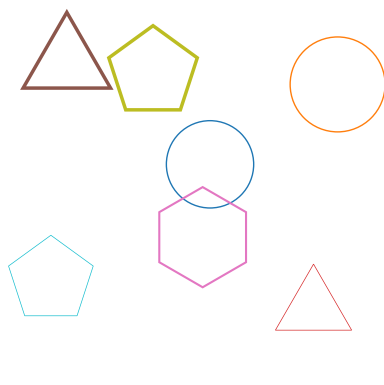[{"shape": "circle", "thickness": 1, "radius": 0.57, "center": [0.546, 0.573]}, {"shape": "circle", "thickness": 1, "radius": 0.62, "center": [0.877, 0.781]}, {"shape": "triangle", "thickness": 0.5, "radius": 0.57, "center": [0.814, 0.2]}, {"shape": "triangle", "thickness": 2.5, "radius": 0.66, "center": [0.174, 0.837]}, {"shape": "hexagon", "thickness": 1.5, "radius": 0.65, "center": [0.526, 0.384]}, {"shape": "pentagon", "thickness": 2.5, "radius": 0.6, "center": [0.398, 0.812]}, {"shape": "pentagon", "thickness": 0.5, "radius": 0.58, "center": [0.132, 0.273]}]